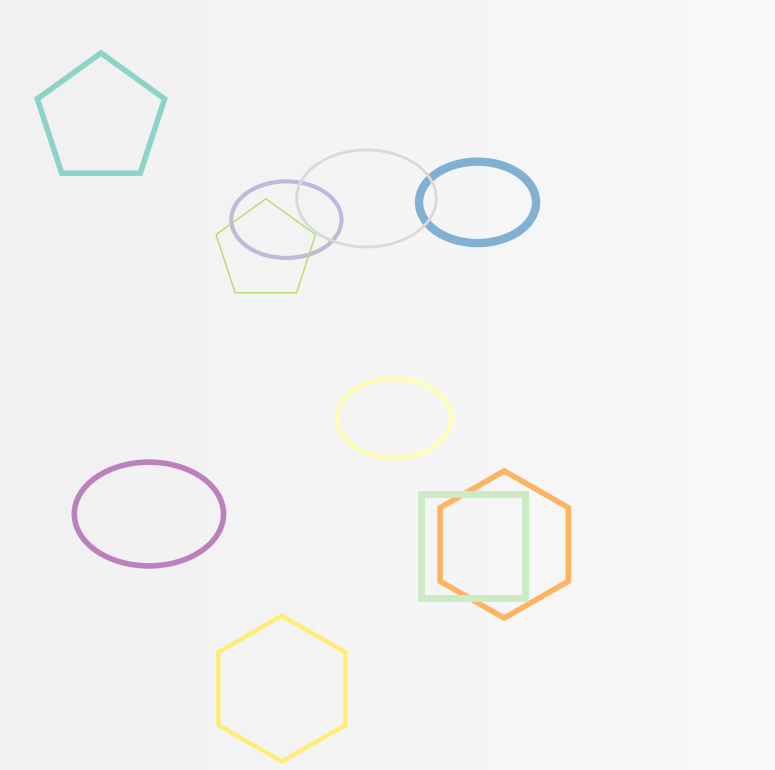[{"shape": "pentagon", "thickness": 2, "radius": 0.43, "center": [0.13, 0.845]}, {"shape": "oval", "thickness": 1.5, "radius": 0.37, "center": [0.509, 0.457]}, {"shape": "oval", "thickness": 1.5, "radius": 0.36, "center": [0.37, 0.715]}, {"shape": "oval", "thickness": 3, "radius": 0.38, "center": [0.616, 0.737]}, {"shape": "hexagon", "thickness": 2, "radius": 0.48, "center": [0.651, 0.293]}, {"shape": "pentagon", "thickness": 0.5, "radius": 0.34, "center": [0.343, 0.674]}, {"shape": "oval", "thickness": 1, "radius": 0.45, "center": [0.473, 0.742]}, {"shape": "oval", "thickness": 2, "radius": 0.48, "center": [0.192, 0.332]}, {"shape": "square", "thickness": 2.5, "radius": 0.34, "center": [0.61, 0.291]}, {"shape": "hexagon", "thickness": 1.5, "radius": 0.47, "center": [0.364, 0.106]}]